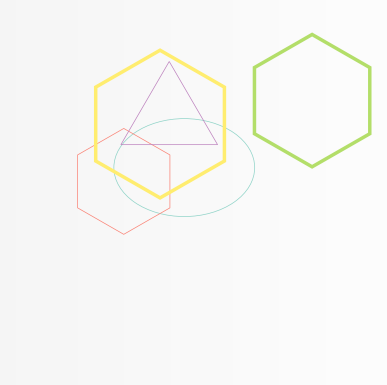[{"shape": "oval", "thickness": 0.5, "radius": 0.91, "center": [0.476, 0.565]}, {"shape": "hexagon", "thickness": 0.5, "radius": 0.69, "center": [0.319, 0.529]}, {"shape": "hexagon", "thickness": 2.5, "radius": 0.86, "center": [0.805, 0.739]}, {"shape": "triangle", "thickness": 0.5, "radius": 0.72, "center": [0.437, 0.696]}, {"shape": "hexagon", "thickness": 2.5, "radius": 0.96, "center": [0.413, 0.678]}]